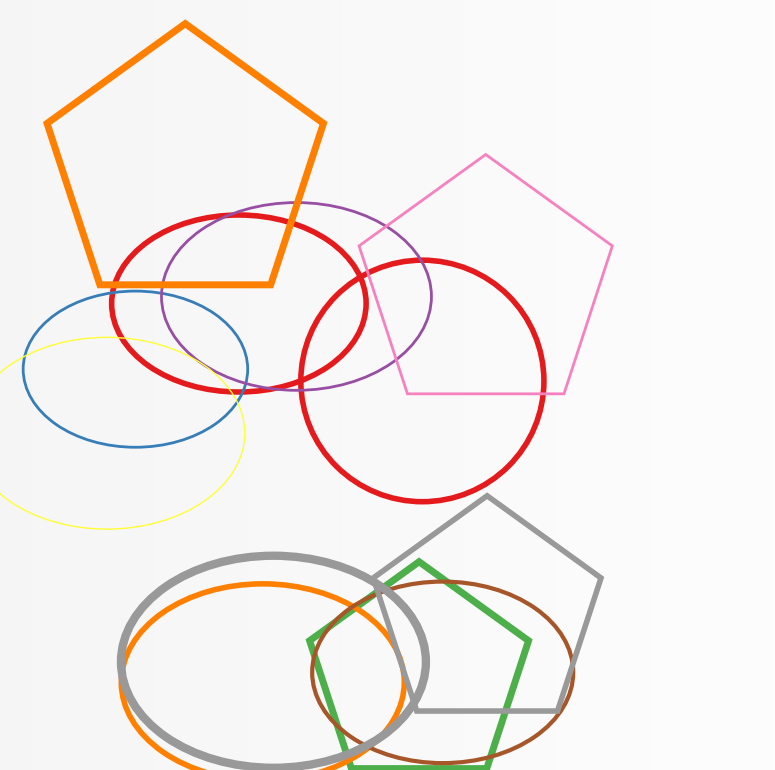[{"shape": "circle", "thickness": 2, "radius": 0.78, "center": [0.545, 0.505]}, {"shape": "oval", "thickness": 2, "radius": 0.82, "center": [0.308, 0.606]}, {"shape": "oval", "thickness": 1, "radius": 0.72, "center": [0.175, 0.521]}, {"shape": "pentagon", "thickness": 2.5, "radius": 0.74, "center": [0.541, 0.122]}, {"shape": "oval", "thickness": 1, "radius": 0.87, "center": [0.383, 0.615]}, {"shape": "pentagon", "thickness": 2.5, "radius": 0.94, "center": [0.239, 0.782]}, {"shape": "oval", "thickness": 2, "radius": 0.91, "center": [0.339, 0.114]}, {"shape": "oval", "thickness": 0.5, "radius": 0.89, "center": [0.138, 0.437]}, {"shape": "oval", "thickness": 1.5, "radius": 0.84, "center": [0.571, 0.127]}, {"shape": "pentagon", "thickness": 1, "radius": 0.86, "center": [0.627, 0.628]}, {"shape": "pentagon", "thickness": 2, "radius": 0.77, "center": [0.629, 0.202]}, {"shape": "oval", "thickness": 3, "radius": 0.98, "center": [0.353, 0.141]}]